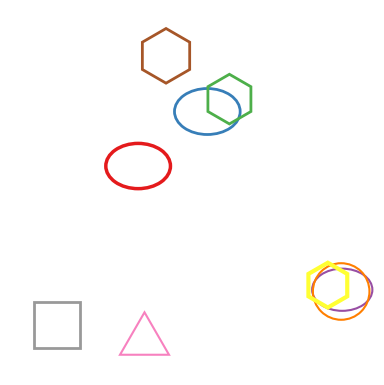[{"shape": "oval", "thickness": 2.5, "radius": 0.42, "center": [0.359, 0.569]}, {"shape": "oval", "thickness": 2, "radius": 0.43, "center": [0.539, 0.71]}, {"shape": "hexagon", "thickness": 2, "radius": 0.32, "center": [0.596, 0.743]}, {"shape": "oval", "thickness": 1.5, "radius": 0.39, "center": [0.889, 0.247]}, {"shape": "circle", "thickness": 1.5, "radius": 0.37, "center": [0.886, 0.243]}, {"shape": "hexagon", "thickness": 3, "radius": 0.29, "center": [0.852, 0.259]}, {"shape": "hexagon", "thickness": 2, "radius": 0.35, "center": [0.431, 0.855]}, {"shape": "triangle", "thickness": 1.5, "radius": 0.37, "center": [0.375, 0.115]}, {"shape": "square", "thickness": 2, "radius": 0.3, "center": [0.148, 0.155]}]